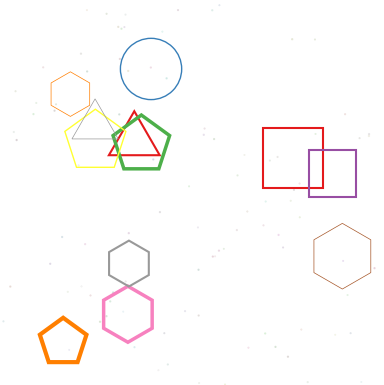[{"shape": "triangle", "thickness": 1.5, "radius": 0.38, "center": [0.349, 0.635]}, {"shape": "square", "thickness": 1.5, "radius": 0.39, "center": [0.761, 0.589]}, {"shape": "circle", "thickness": 1, "radius": 0.4, "center": [0.392, 0.821]}, {"shape": "pentagon", "thickness": 2.5, "radius": 0.39, "center": [0.367, 0.624]}, {"shape": "square", "thickness": 1.5, "radius": 0.3, "center": [0.864, 0.549]}, {"shape": "hexagon", "thickness": 0.5, "radius": 0.29, "center": [0.183, 0.756]}, {"shape": "pentagon", "thickness": 3, "radius": 0.32, "center": [0.164, 0.111]}, {"shape": "pentagon", "thickness": 1, "radius": 0.42, "center": [0.248, 0.633]}, {"shape": "hexagon", "thickness": 0.5, "radius": 0.43, "center": [0.889, 0.335]}, {"shape": "hexagon", "thickness": 2.5, "radius": 0.36, "center": [0.332, 0.184]}, {"shape": "triangle", "thickness": 0.5, "radius": 0.35, "center": [0.247, 0.674]}, {"shape": "hexagon", "thickness": 1.5, "radius": 0.3, "center": [0.335, 0.315]}]